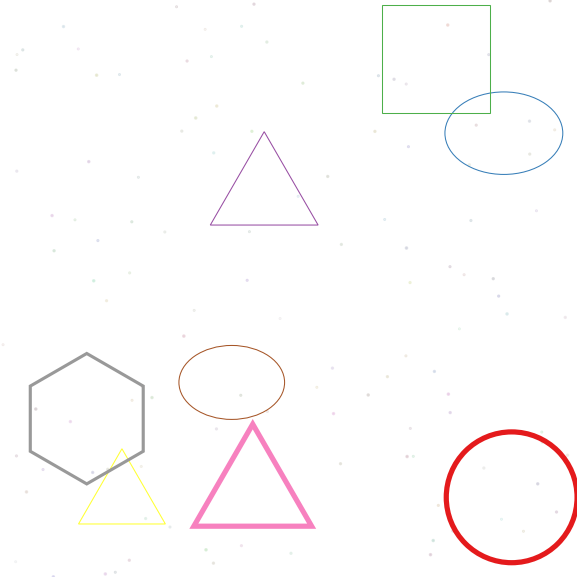[{"shape": "circle", "thickness": 2.5, "radius": 0.57, "center": [0.886, 0.138]}, {"shape": "oval", "thickness": 0.5, "radius": 0.51, "center": [0.872, 0.769]}, {"shape": "square", "thickness": 0.5, "radius": 0.47, "center": [0.755, 0.896]}, {"shape": "triangle", "thickness": 0.5, "radius": 0.54, "center": [0.458, 0.663]}, {"shape": "triangle", "thickness": 0.5, "radius": 0.43, "center": [0.211, 0.135]}, {"shape": "oval", "thickness": 0.5, "radius": 0.46, "center": [0.401, 0.337]}, {"shape": "triangle", "thickness": 2.5, "radius": 0.59, "center": [0.438, 0.147]}, {"shape": "hexagon", "thickness": 1.5, "radius": 0.56, "center": [0.15, 0.274]}]